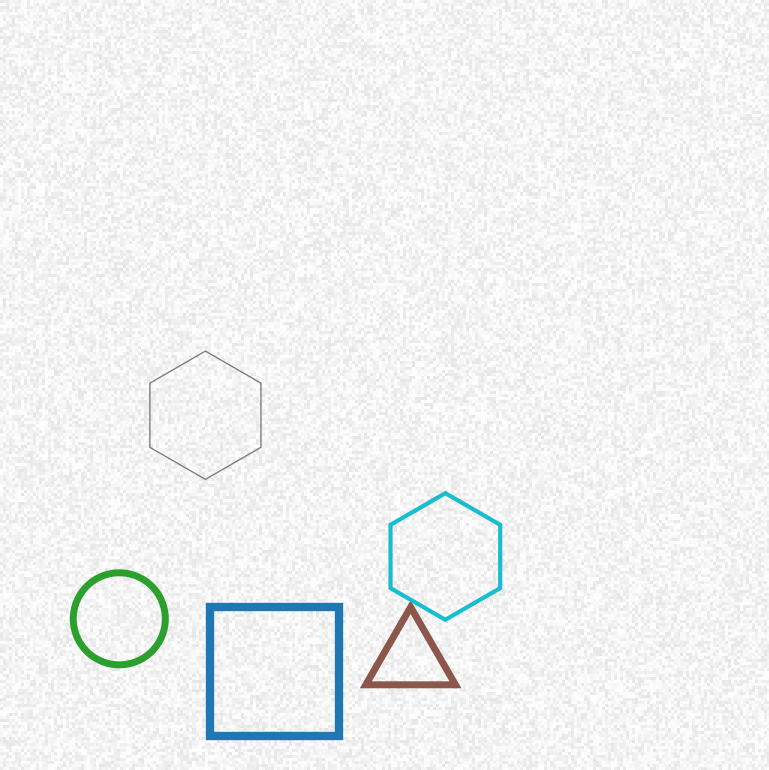[{"shape": "square", "thickness": 3, "radius": 0.42, "center": [0.357, 0.127]}, {"shape": "circle", "thickness": 2.5, "radius": 0.3, "center": [0.155, 0.196]}, {"shape": "triangle", "thickness": 2.5, "radius": 0.34, "center": [0.533, 0.144]}, {"shape": "hexagon", "thickness": 0.5, "radius": 0.42, "center": [0.267, 0.461]}, {"shape": "hexagon", "thickness": 1.5, "radius": 0.41, "center": [0.578, 0.277]}]